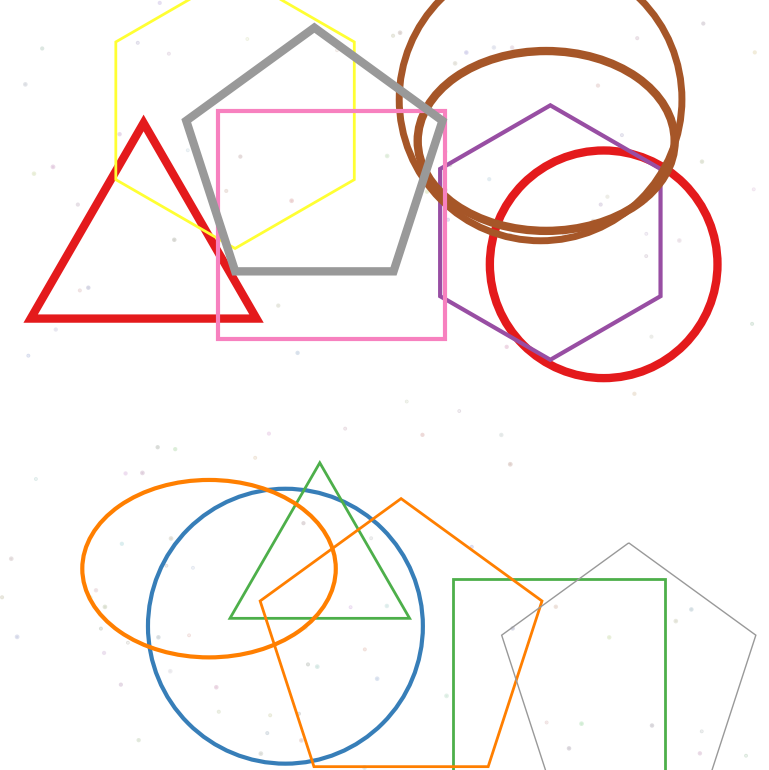[{"shape": "circle", "thickness": 3, "radius": 0.74, "center": [0.784, 0.657]}, {"shape": "triangle", "thickness": 3, "radius": 0.85, "center": [0.186, 0.671]}, {"shape": "circle", "thickness": 1.5, "radius": 0.89, "center": [0.371, 0.187]}, {"shape": "square", "thickness": 1, "radius": 0.69, "center": [0.726, 0.11]}, {"shape": "triangle", "thickness": 1, "radius": 0.67, "center": [0.415, 0.264]}, {"shape": "hexagon", "thickness": 1.5, "radius": 0.83, "center": [0.715, 0.698]}, {"shape": "pentagon", "thickness": 1, "radius": 0.96, "center": [0.521, 0.16]}, {"shape": "oval", "thickness": 1.5, "radius": 0.82, "center": [0.271, 0.261]}, {"shape": "hexagon", "thickness": 1, "radius": 0.89, "center": [0.305, 0.856]}, {"shape": "circle", "thickness": 2.5, "radius": 0.92, "center": [0.702, 0.871]}, {"shape": "oval", "thickness": 3, "radius": 0.83, "center": [0.709, 0.817]}, {"shape": "square", "thickness": 1.5, "radius": 0.74, "center": [0.43, 0.707]}, {"shape": "pentagon", "thickness": 3, "radius": 0.87, "center": [0.408, 0.789]}, {"shape": "pentagon", "thickness": 0.5, "radius": 0.87, "center": [0.817, 0.121]}]